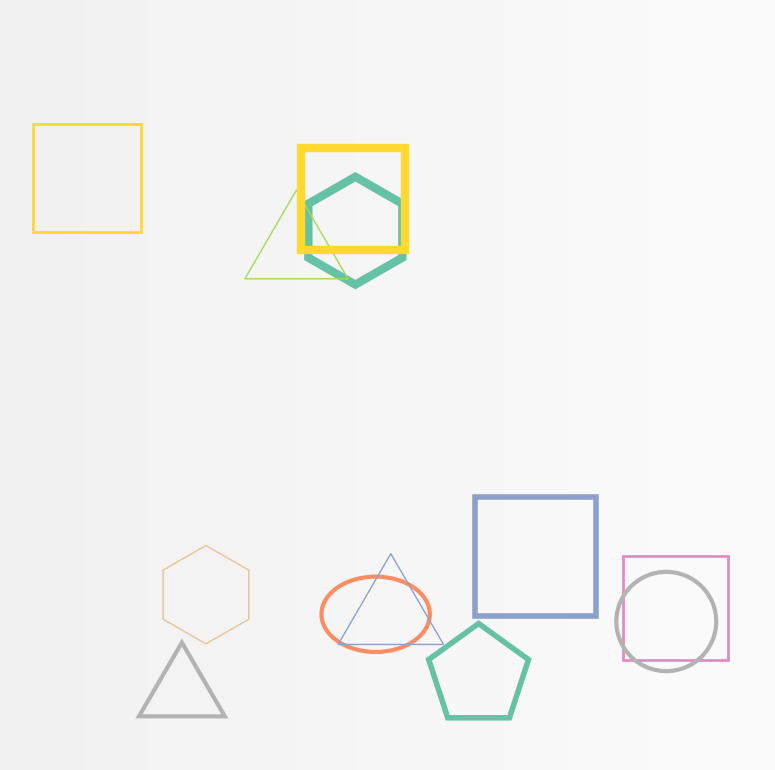[{"shape": "hexagon", "thickness": 3, "radius": 0.35, "center": [0.458, 0.7]}, {"shape": "pentagon", "thickness": 2, "radius": 0.34, "center": [0.618, 0.123]}, {"shape": "oval", "thickness": 1.5, "radius": 0.35, "center": [0.485, 0.202]}, {"shape": "triangle", "thickness": 0.5, "radius": 0.39, "center": [0.504, 0.202]}, {"shape": "square", "thickness": 2, "radius": 0.39, "center": [0.691, 0.277]}, {"shape": "square", "thickness": 1, "radius": 0.34, "center": [0.872, 0.21]}, {"shape": "triangle", "thickness": 0.5, "radius": 0.38, "center": [0.382, 0.676]}, {"shape": "square", "thickness": 1, "radius": 0.35, "center": [0.112, 0.768]}, {"shape": "square", "thickness": 3, "radius": 0.33, "center": [0.455, 0.741]}, {"shape": "hexagon", "thickness": 0.5, "radius": 0.32, "center": [0.266, 0.228]}, {"shape": "triangle", "thickness": 1.5, "radius": 0.32, "center": [0.235, 0.102]}, {"shape": "circle", "thickness": 1.5, "radius": 0.32, "center": [0.86, 0.193]}]